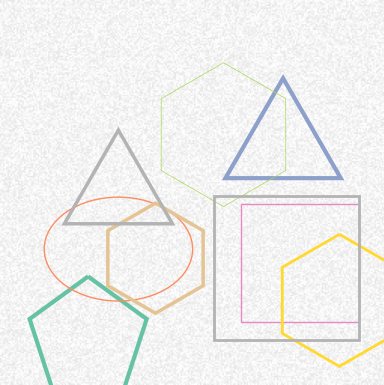[{"shape": "pentagon", "thickness": 3, "radius": 0.8, "center": [0.229, 0.122]}, {"shape": "oval", "thickness": 1, "radius": 0.96, "center": [0.308, 0.353]}, {"shape": "triangle", "thickness": 3, "radius": 0.86, "center": [0.735, 0.624]}, {"shape": "square", "thickness": 1, "radius": 0.77, "center": [0.78, 0.316]}, {"shape": "hexagon", "thickness": 0.5, "radius": 0.93, "center": [0.58, 0.65]}, {"shape": "hexagon", "thickness": 2, "radius": 0.86, "center": [0.882, 0.22]}, {"shape": "hexagon", "thickness": 2.5, "radius": 0.71, "center": [0.404, 0.329]}, {"shape": "triangle", "thickness": 2.5, "radius": 0.81, "center": [0.307, 0.5]}, {"shape": "square", "thickness": 2, "radius": 0.94, "center": [0.745, 0.304]}]